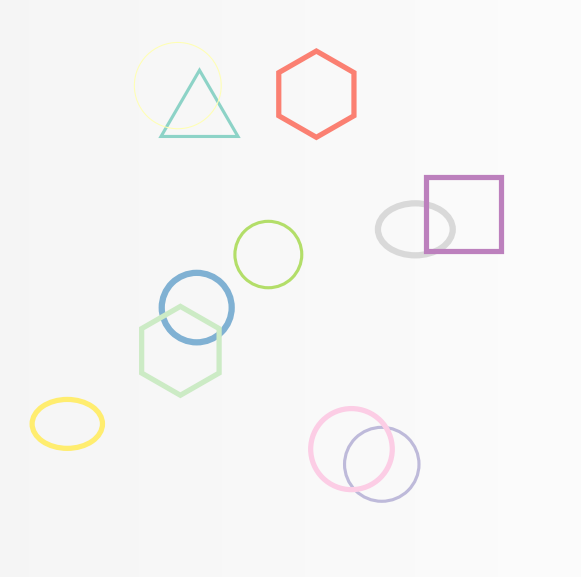[{"shape": "triangle", "thickness": 1.5, "radius": 0.38, "center": [0.343, 0.801]}, {"shape": "circle", "thickness": 0.5, "radius": 0.37, "center": [0.306, 0.851]}, {"shape": "circle", "thickness": 1.5, "radius": 0.32, "center": [0.657, 0.195]}, {"shape": "hexagon", "thickness": 2.5, "radius": 0.37, "center": [0.544, 0.836]}, {"shape": "circle", "thickness": 3, "radius": 0.3, "center": [0.338, 0.467]}, {"shape": "circle", "thickness": 1.5, "radius": 0.29, "center": [0.462, 0.558]}, {"shape": "circle", "thickness": 2.5, "radius": 0.35, "center": [0.605, 0.221]}, {"shape": "oval", "thickness": 3, "radius": 0.32, "center": [0.715, 0.602]}, {"shape": "square", "thickness": 2.5, "radius": 0.32, "center": [0.797, 0.628]}, {"shape": "hexagon", "thickness": 2.5, "radius": 0.38, "center": [0.31, 0.392]}, {"shape": "oval", "thickness": 2.5, "radius": 0.3, "center": [0.116, 0.265]}]